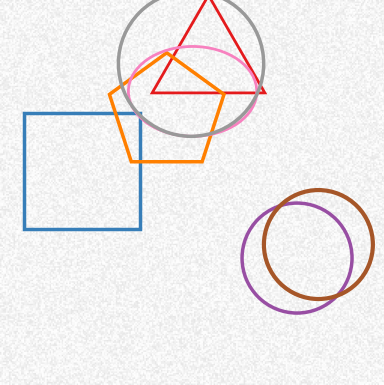[{"shape": "triangle", "thickness": 2, "radius": 0.85, "center": [0.542, 0.843]}, {"shape": "square", "thickness": 2.5, "radius": 0.75, "center": [0.212, 0.556]}, {"shape": "circle", "thickness": 2.5, "radius": 0.71, "center": [0.772, 0.33]}, {"shape": "pentagon", "thickness": 2.5, "radius": 0.78, "center": [0.433, 0.706]}, {"shape": "circle", "thickness": 3, "radius": 0.71, "center": [0.827, 0.365]}, {"shape": "oval", "thickness": 2, "radius": 0.83, "center": [0.5, 0.763]}, {"shape": "circle", "thickness": 2.5, "radius": 0.94, "center": [0.496, 0.835]}]